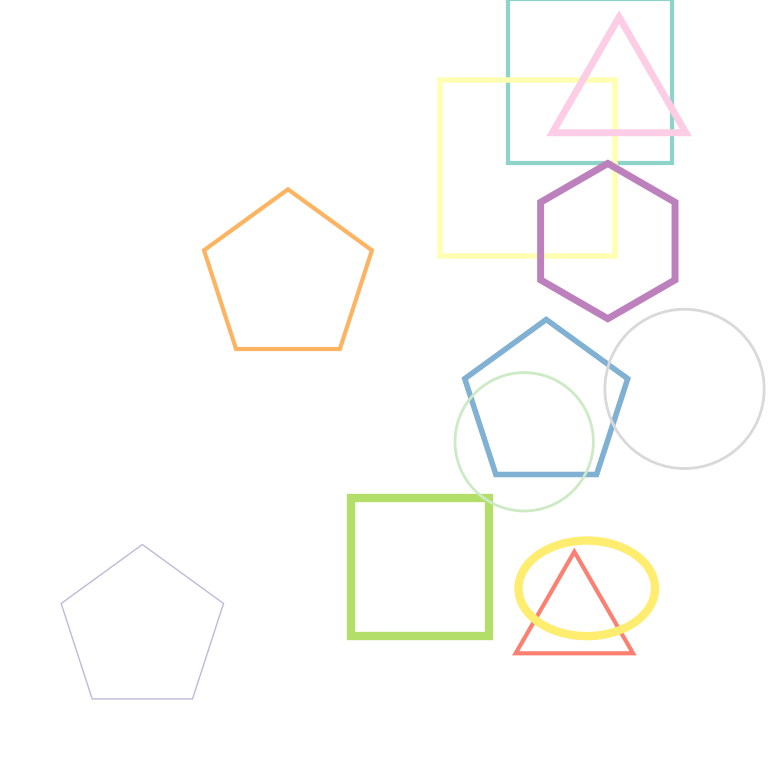[{"shape": "square", "thickness": 1.5, "radius": 0.53, "center": [0.766, 0.895]}, {"shape": "square", "thickness": 2, "radius": 0.57, "center": [0.685, 0.782]}, {"shape": "pentagon", "thickness": 0.5, "radius": 0.55, "center": [0.185, 0.182]}, {"shape": "triangle", "thickness": 1.5, "radius": 0.44, "center": [0.746, 0.196]}, {"shape": "pentagon", "thickness": 2, "radius": 0.56, "center": [0.709, 0.474]}, {"shape": "pentagon", "thickness": 1.5, "radius": 0.57, "center": [0.374, 0.639]}, {"shape": "square", "thickness": 3, "radius": 0.45, "center": [0.545, 0.264]}, {"shape": "triangle", "thickness": 2.5, "radius": 0.5, "center": [0.804, 0.878]}, {"shape": "circle", "thickness": 1, "radius": 0.52, "center": [0.889, 0.495]}, {"shape": "hexagon", "thickness": 2.5, "radius": 0.5, "center": [0.789, 0.687]}, {"shape": "circle", "thickness": 1, "radius": 0.45, "center": [0.681, 0.426]}, {"shape": "oval", "thickness": 3, "radius": 0.44, "center": [0.762, 0.236]}]